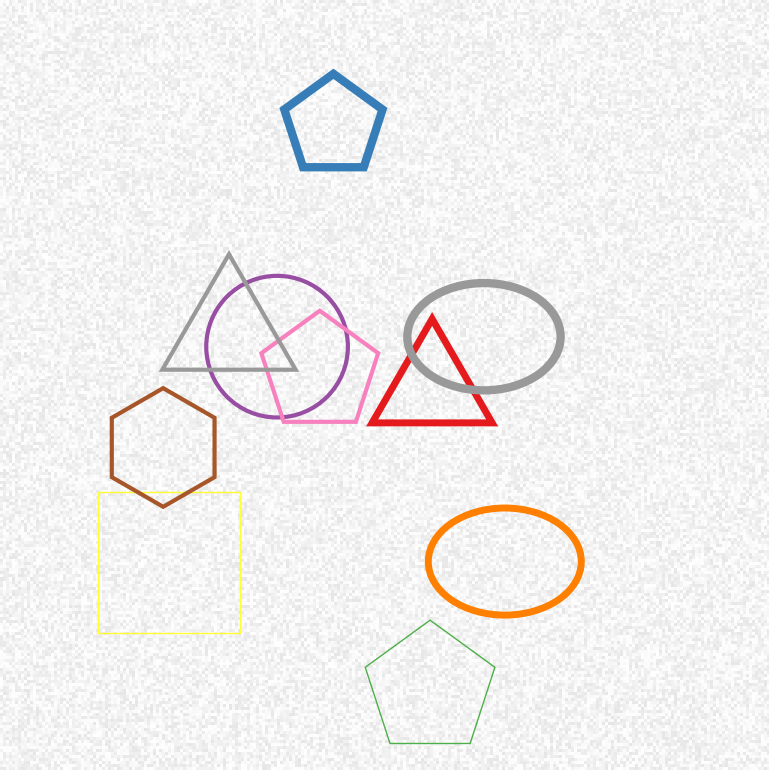[{"shape": "triangle", "thickness": 2.5, "radius": 0.45, "center": [0.561, 0.496]}, {"shape": "pentagon", "thickness": 3, "radius": 0.34, "center": [0.433, 0.837]}, {"shape": "pentagon", "thickness": 0.5, "radius": 0.44, "center": [0.559, 0.106]}, {"shape": "circle", "thickness": 1.5, "radius": 0.46, "center": [0.36, 0.55]}, {"shape": "oval", "thickness": 2.5, "radius": 0.5, "center": [0.656, 0.271]}, {"shape": "square", "thickness": 0.5, "radius": 0.46, "center": [0.219, 0.269]}, {"shape": "hexagon", "thickness": 1.5, "radius": 0.39, "center": [0.212, 0.419]}, {"shape": "pentagon", "thickness": 1.5, "radius": 0.4, "center": [0.415, 0.517]}, {"shape": "oval", "thickness": 3, "radius": 0.5, "center": [0.629, 0.563]}, {"shape": "triangle", "thickness": 1.5, "radius": 0.5, "center": [0.297, 0.57]}]